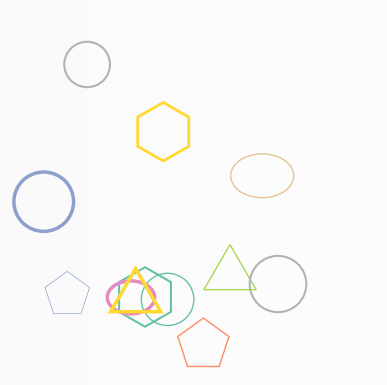[{"shape": "circle", "thickness": 1, "radius": 0.34, "center": [0.433, 0.222]}, {"shape": "hexagon", "thickness": 1.5, "radius": 0.39, "center": [0.374, 0.229]}, {"shape": "pentagon", "thickness": 1, "radius": 0.35, "center": [0.525, 0.104]}, {"shape": "circle", "thickness": 2.5, "radius": 0.39, "center": [0.113, 0.476]}, {"shape": "pentagon", "thickness": 0.5, "radius": 0.3, "center": [0.174, 0.235]}, {"shape": "oval", "thickness": 2.5, "radius": 0.31, "center": [0.338, 0.228]}, {"shape": "triangle", "thickness": 1, "radius": 0.39, "center": [0.594, 0.287]}, {"shape": "hexagon", "thickness": 2, "radius": 0.38, "center": [0.421, 0.658]}, {"shape": "triangle", "thickness": 2.5, "radius": 0.37, "center": [0.35, 0.228]}, {"shape": "oval", "thickness": 1, "radius": 0.41, "center": [0.677, 0.543]}, {"shape": "circle", "thickness": 1.5, "radius": 0.29, "center": [0.225, 0.833]}, {"shape": "circle", "thickness": 1.5, "radius": 0.37, "center": [0.717, 0.262]}]